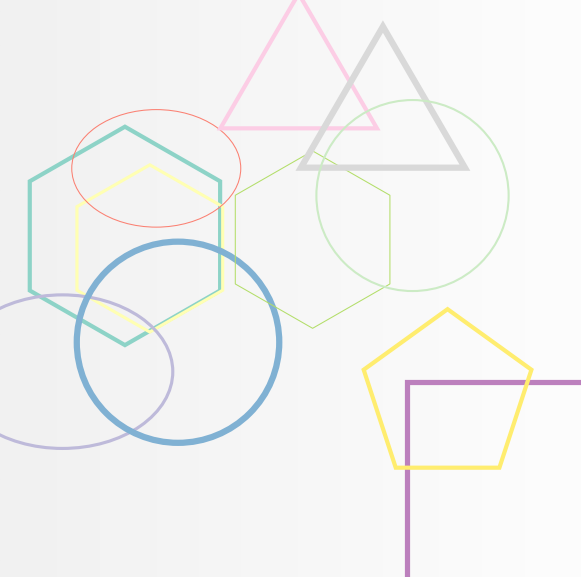[{"shape": "hexagon", "thickness": 2, "radius": 0.95, "center": [0.215, 0.591]}, {"shape": "hexagon", "thickness": 1.5, "radius": 0.72, "center": [0.258, 0.569]}, {"shape": "oval", "thickness": 1.5, "radius": 0.95, "center": [0.107, 0.356]}, {"shape": "oval", "thickness": 0.5, "radius": 0.73, "center": [0.269, 0.708]}, {"shape": "circle", "thickness": 3, "radius": 0.87, "center": [0.306, 0.406]}, {"shape": "hexagon", "thickness": 0.5, "radius": 0.77, "center": [0.538, 0.584]}, {"shape": "triangle", "thickness": 2, "radius": 0.78, "center": [0.514, 0.855]}, {"shape": "triangle", "thickness": 3, "radius": 0.81, "center": [0.659, 0.79]}, {"shape": "square", "thickness": 2.5, "radius": 0.97, "center": [0.894, 0.143]}, {"shape": "circle", "thickness": 1, "radius": 0.83, "center": [0.71, 0.661]}, {"shape": "pentagon", "thickness": 2, "radius": 0.76, "center": [0.77, 0.312]}]